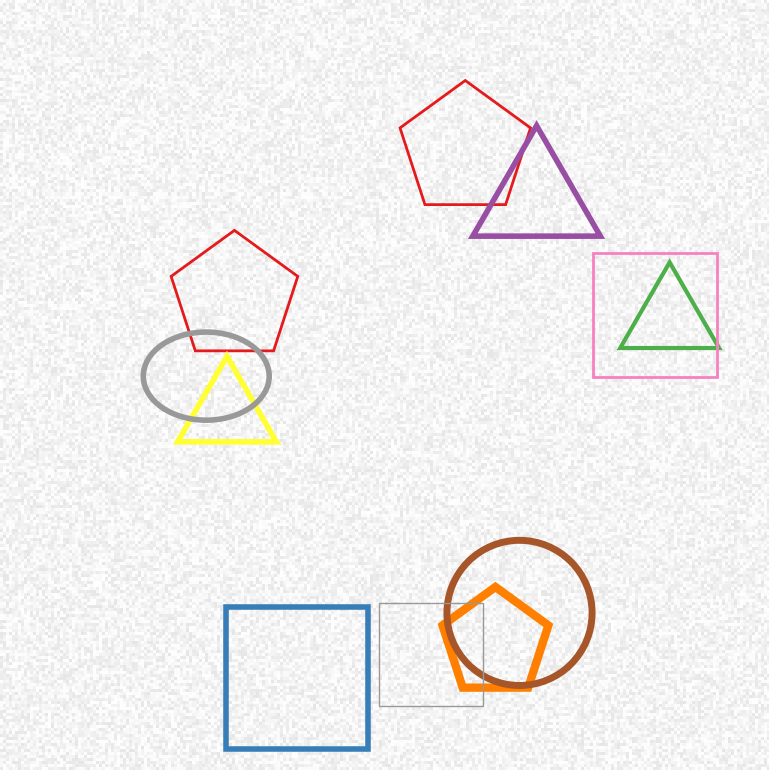[{"shape": "pentagon", "thickness": 1, "radius": 0.45, "center": [0.604, 0.806]}, {"shape": "pentagon", "thickness": 1, "radius": 0.43, "center": [0.304, 0.614]}, {"shape": "square", "thickness": 2, "radius": 0.46, "center": [0.386, 0.12]}, {"shape": "triangle", "thickness": 1.5, "radius": 0.37, "center": [0.87, 0.585]}, {"shape": "triangle", "thickness": 2, "radius": 0.48, "center": [0.697, 0.741]}, {"shape": "pentagon", "thickness": 3, "radius": 0.36, "center": [0.643, 0.165]}, {"shape": "triangle", "thickness": 2, "radius": 0.37, "center": [0.295, 0.463]}, {"shape": "circle", "thickness": 2.5, "radius": 0.47, "center": [0.675, 0.204]}, {"shape": "square", "thickness": 1, "radius": 0.4, "center": [0.85, 0.591]}, {"shape": "oval", "thickness": 2, "radius": 0.41, "center": [0.268, 0.512]}, {"shape": "square", "thickness": 0.5, "radius": 0.34, "center": [0.56, 0.15]}]